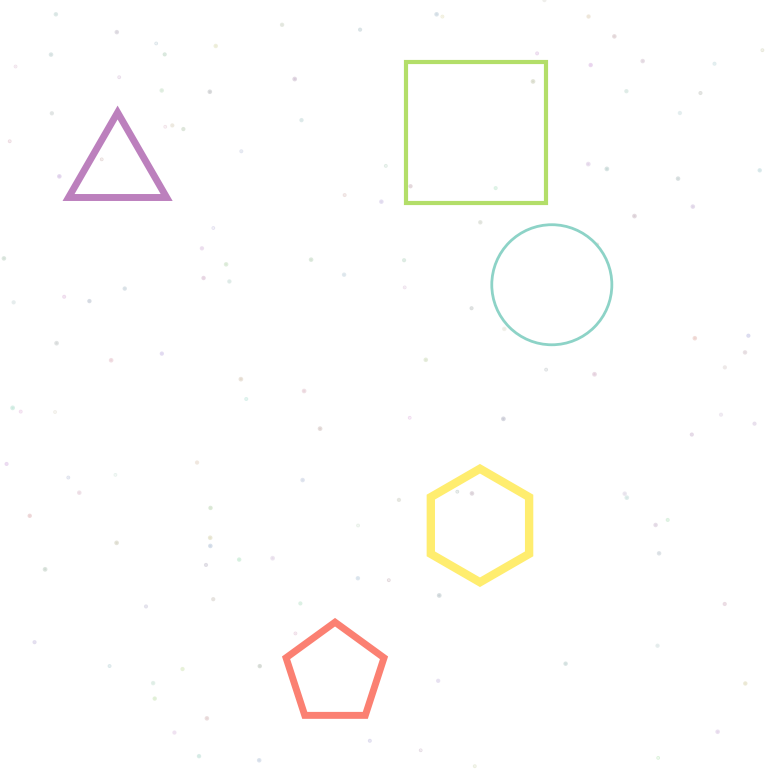[{"shape": "circle", "thickness": 1, "radius": 0.39, "center": [0.717, 0.63]}, {"shape": "pentagon", "thickness": 2.5, "radius": 0.33, "center": [0.435, 0.125]}, {"shape": "square", "thickness": 1.5, "radius": 0.46, "center": [0.618, 0.828]}, {"shape": "triangle", "thickness": 2.5, "radius": 0.37, "center": [0.153, 0.78]}, {"shape": "hexagon", "thickness": 3, "radius": 0.37, "center": [0.623, 0.318]}]